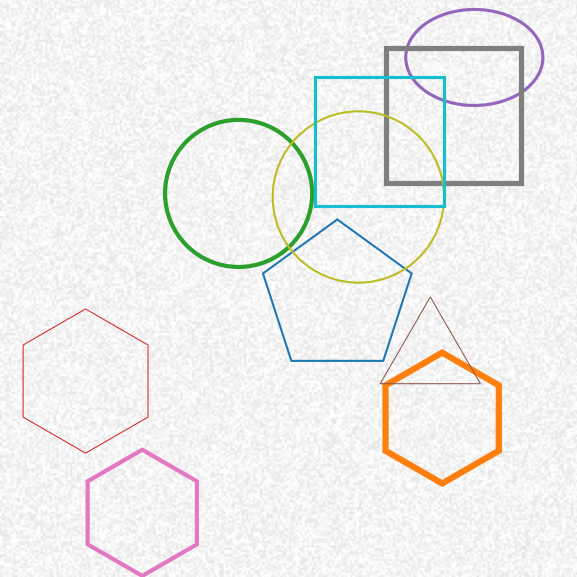[{"shape": "pentagon", "thickness": 1, "radius": 0.68, "center": [0.584, 0.484]}, {"shape": "hexagon", "thickness": 3, "radius": 0.57, "center": [0.766, 0.275]}, {"shape": "circle", "thickness": 2, "radius": 0.64, "center": [0.413, 0.664]}, {"shape": "hexagon", "thickness": 0.5, "radius": 0.62, "center": [0.148, 0.339]}, {"shape": "oval", "thickness": 1.5, "radius": 0.59, "center": [0.821, 0.9]}, {"shape": "triangle", "thickness": 0.5, "radius": 0.5, "center": [0.745, 0.385]}, {"shape": "hexagon", "thickness": 2, "radius": 0.55, "center": [0.246, 0.111]}, {"shape": "square", "thickness": 2.5, "radius": 0.59, "center": [0.786, 0.799]}, {"shape": "circle", "thickness": 1, "radius": 0.74, "center": [0.621, 0.658]}, {"shape": "square", "thickness": 1.5, "radius": 0.56, "center": [0.657, 0.755]}]